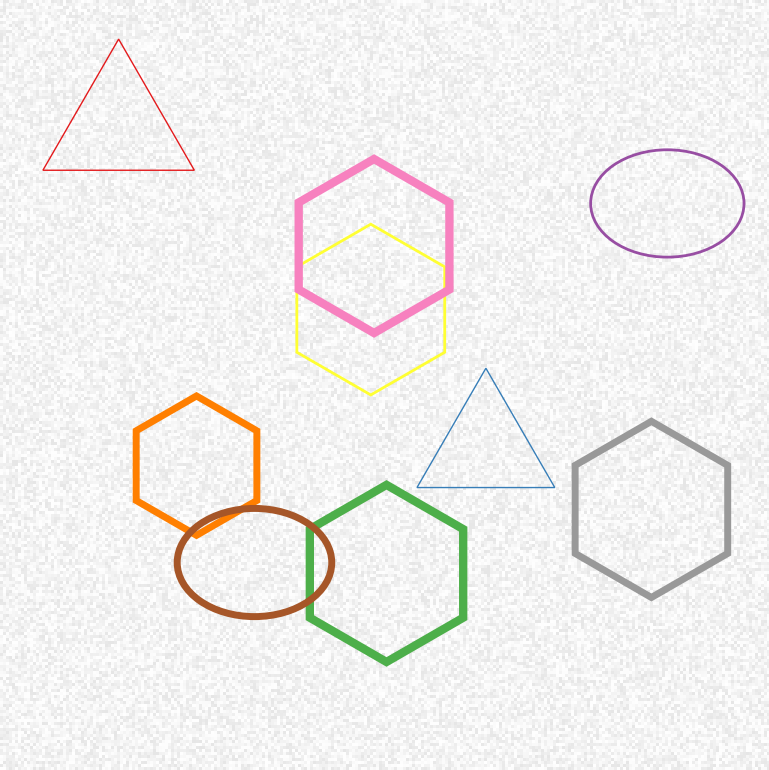[{"shape": "triangle", "thickness": 0.5, "radius": 0.57, "center": [0.154, 0.836]}, {"shape": "triangle", "thickness": 0.5, "radius": 0.52, "center": [0.631, 0.418]}, {"shape": "hexagon", "thickness": 3, "radius": 0.57, "center": [0.502, 0.255]}, {"shape": "oval", "thickness": 1, "radius": 0.5, "center": [0.867, 0.736]}, {"shape": "hexagon", "thickness": 2.5, "radius": 0.45, "center": [0.255, 0.395]}, {"shape": "hexagon", "thickness": 1, "radius": 0.55, "center": [0.482, 0.598]}, {"shape": "oval", "thickness": 2.5, "radius": 0.5, "center": [0.33, 0.269]}, {"shape": "hexagon", "thickness": 3, "radius": 0.57, "center": [0.486, 0.68]}, {"shape": "hexagon", "thickness": 2.5, "radius": 0.57, "center": [0.846, 0.338]}]